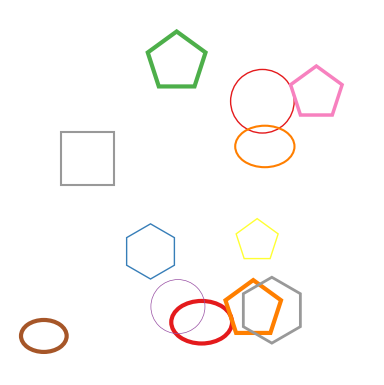[{"shape": "circle", "thickness": 1, "radius": 0.41, "center": [0.682, 0.737]}, {"shape": "oval", "thickness": 3, "radius": 0.39, "center": [0.524, 0.163]}, {"shape": "hexagon", "thickness": 1, "radius": 0.36, "center": [0.391, 0.347]}, {"shape": "pentagon", "thickness": 3, "radius": 0.39, "center": [0.459, 0.839]}, {"shape": "circle", "thickness": 0.5, "radius": 0.35, "center": [0.462, 0.204]}, {"shape": "pentagon", "thickness": 3, "radius": 0.38, "center": [0.658, 0.197]}, {"shape": "oval", "thickness": 1.5, "radius": 0.38, "center": [0.688, 0.62]}, {"shape": "pentagon", "thickness": 1, "radius": 0.29, "center": [0.668, 0.375]}, {"shape": "oval", "thickness": 3, "radius": 0.3, "center": [0.114, 0.127]}, {"shape": "pentagon", "thickness": 2.5, "radius": 0.35, "center": [0.822, 0.758]}, {"shape": "square", "thickness": 1.5, "radius": 0.34, "center": [0.228, 0.589]}, {"shape": "hexagon", "thickness": 2, "radius": 0.43, "center": [0.706, 0.194]}]